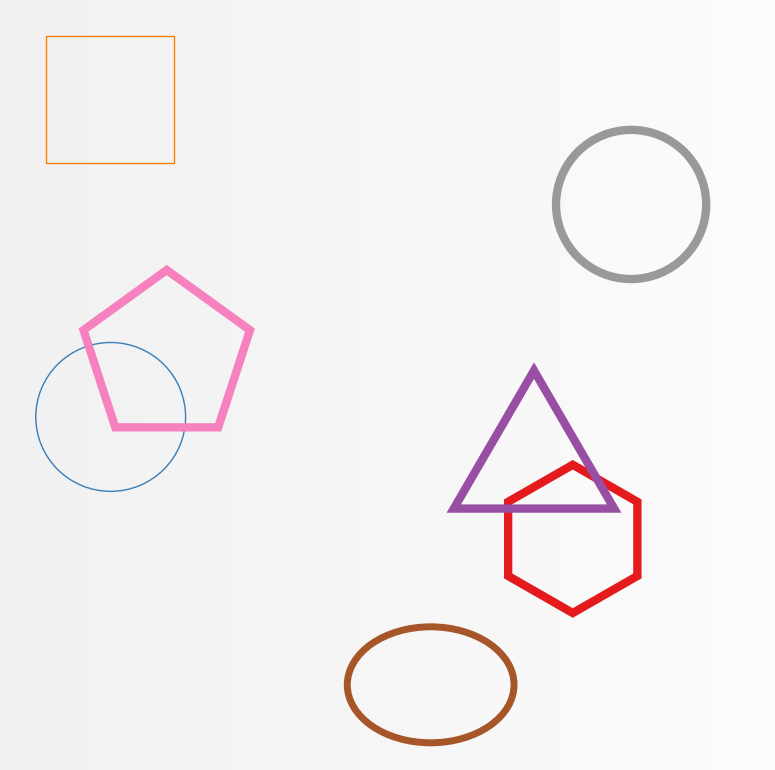[{"shape": "hexagon", "thickness": 3, "radius": 0.48, "center": [0.739, 0.3]}, {"shape": "circle", "thickness": 0.5, "radius": 0.48, "center": [0.143, 0.459]}, {"shape": "triangle", "thickness": 3, "radius": 0.6, "center": [0.689, 0.399]}, {"shape": "square", "thickness": 0.5, "radius": 0.41, "center": [0.142, 0.871]}, {"shape": "oval", "thickness": 2.5, "radius": 0.54, "center": [0.556, 0.111]}, {"shape": "pentagon", "thickness": 3, "radius": 0.56, "center": [0.215, 0.536]}, {"shape": "circle", "thickness": 3, "radius": 0.48, "center": [0.814, 0.734]}]